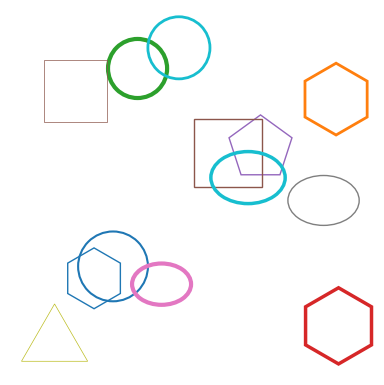[{"shape": "hexagon", "thickness": 1, "radius": 0.39, "center": [0.244, 0.277]}, {"shape": "circle", "thickness": 1.5, "radius": 0.45, "center": [0.294, 0.308]}, {"shape": "hexagon", "thickness": 2, "radius": 0.47, "center": [0.873, 0.743]}, {"shape": "circle", "thickness": 3, "radius": 0.38, "center": [0.357, 0.822]}, {"shape": "hexagon", "thickness": 2.5, "radius": 0.49, "center": [0.879, 0.154]}, {"shape": "pentagon", "thickness": 1, "radius": 0.43, "center": [0.677, 0.616]}, {"shape": "square", "thickness": 0.5, "radius": 0.41, "center": [0.196, 0.764]}, {"shape": "square", "thickness": 1, "radius": 0.44, "center": [0.592, 0.603]}, {"shape": "oval", "thickness": 3, "radius": 0.38, "center": [0.42, 0.262]}, {"shape": "oval", "thickness": 1, "radius": 0.46, "center": [0.84, 0.479]}, {"shape": "triangle", "thickness": 0.5, "radius": 0.5, "center": [0.142, 0.111]}, {"shape": "oval", "thickness": 2.5, "radius": 0.48, "center": [0.644, 0.539]}, {"shape": "circle", "thickness": 2, "radius": 0.4, "center": [0.465, 0.876]}]